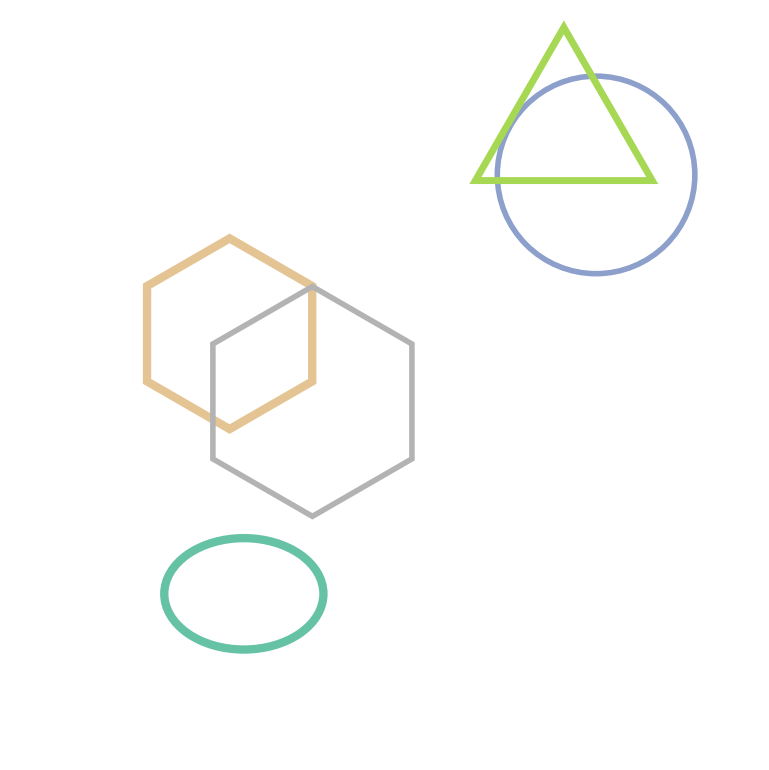[{"shape": "oval", "thickness": 3, "radius": 0.52, "center": [0.317, 0.229]}, {"shape": "circle", "thickness": 2, "radius": 0.64, "center": [0.774, 0.773]}, {"shape": "triangle", "thickness": 2.5, "radius": 0.66, "center": [0.732, 0.832]}, {"shape": "hexagon", "thickness": 3, "radius": 0.62, "center": [0.298, 0.567]}, {"shape": "hexagon", "thickness": 2, "radius": 0.75, "center": [0.406, 0.479]}]